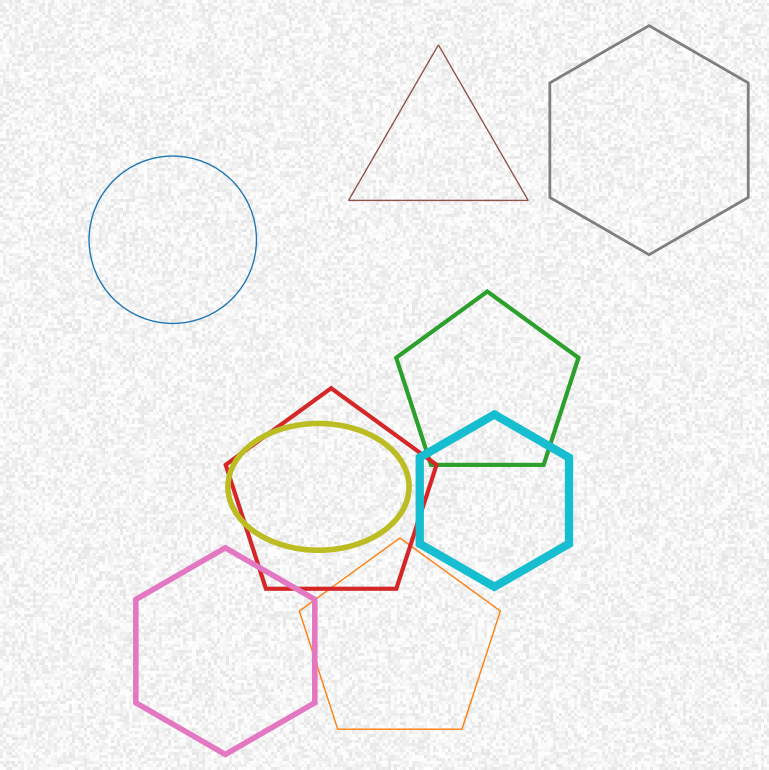[{"shape": "circle", "thickness": 0.5, "radius": 0.54, "center": [0.224, 0.689]}, {"shape": "pentagon", "thickness": 0.5, "radius": 0.69, "center": [0.519, 0.164]}, {"shape": "pentagon", "thickness": 1.5, "radius": 0.62, "center": [0.633, 0.497]}, {"shape": "pentagon", "thickness": 1.5, "radius": 0.72, "center": [0.43, 0.352]}, {"shape": "triangle", "thickness": 0.5, "radius": 0.67, "center": [0.569, 0.807]}, {"shape": "hexagon", "thickness": 2, "radius": 0.67, "center": [0.293, 0.154]}, {"shape": "hexagon", "thickness": 1, "radius": 0.74, "center": [0.843, 0.818]}, {"shape": "oval", "thickness": 2, "radius": 0.59, "center": [0.414, 0.368]}, {"shape": "hexagon", "thickness": 3, "radius": 0.56, "center": [0.642, 0.35]}]